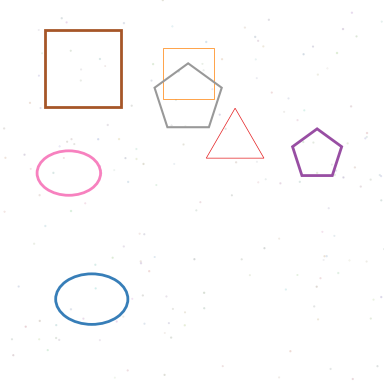[{"shape": "triangle", "thickness": 0.5, "radius": 0.43, "center": [0.611, 0.632]}, {"shape": "oval", "thickness": 2, "radius": 0.47, "center": [0.238, 0.223]}, {"shape": "pentagon", "thickness": 2, "radius": 0.34, "center": [0.824, 0.598]}, {"shape": "square", "thickness": 0.5, "radius": 0.33, "center": [0.49, 0.81]}, {"shape": "square", "thickness": 2, "radius": 0.5, "center": [0.216, 0.822]}, {"shape": "oval", "thickness": 2, "radius": 0.41, "center": [0.179, 0.55]}, {"shape": "pentagon", "thickness": 1.5, "radius": 0.46, "center": [0.489, 0.744]}]